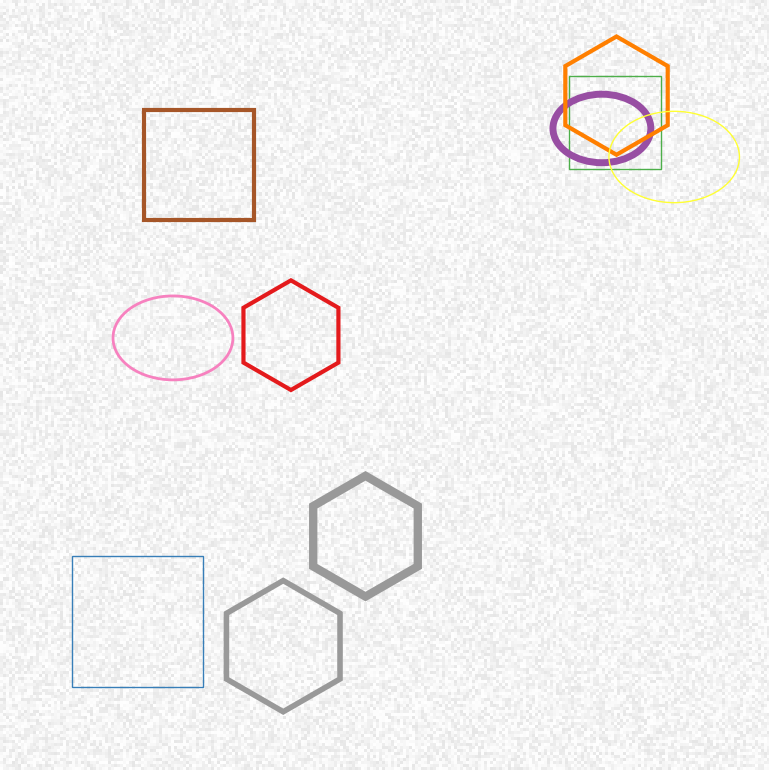[{"shape": "hexagon", "thickness": 1.5, "radius": 0.36, "center": [0.378, 0.565]}, {"shape": "square", "thickness": 0.5, "radius": 0.42, "center": [0.178, 0.193]}, {"shape": "square", "thickness": 0.5, "radius": 0.3, "center": [0.798, 0.841]}, {"shape": "oval", "thickness": 2.5, "radius": 0.32, "center": [0.782, 0.833]}, {"shape": "hexagon", "thickness": 1.5, "radius": 0.38, "center": [0.801, 0.876]}, {"shape": "oval", "thickness": 0.5, "radius": 0.42, "center": [0.876, 0.796]}, {"shape": "square", "thickness": 1.5, "radius": 0.36, "center": [0.258, 0.785]}, {"shape": "oval", "thickness": 1, "radius": 0.39, "center": [0.225, 0.561]}, {"shape": "hexagon", "thickness": 2, "radius": 0.43, "center": [0.368, 0.161]}, {"shape": "hexagon", "thickness": 3, "radius": 0.39, "center": [0.475, 0.304]}]